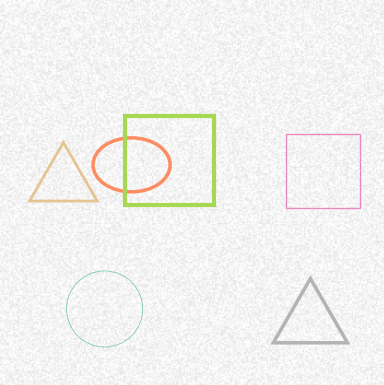[{"shape": "circle", "thickness": 0.5, "radius": 0.49, "center": [0.272, 0.197]}, {"shape": "oval", "thickness": 2.5, "radius": 0.5, "center": [0.342, 0.572]}, {"shape": "square", "thickness": 1, "radius": 0.48, "center": [0.838, 0.556]}, {"shape": "square", "thickness": 3, "radius": 0.58, "center": [0.441, 0.584]}, {"shape": "triangle", "thickness": 2, "radius": 0.51, "center": [0.165, 0.529]}, {"shape": "triangle", "thickness": 2.5, "radius": 0.56, "center": [0.806, 0.165]}]